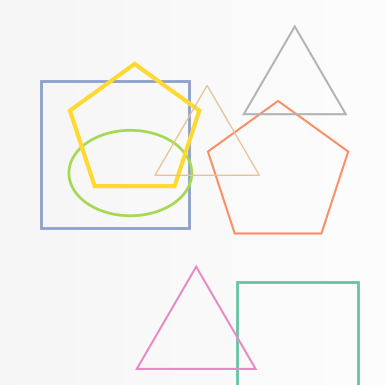[{"shape": "square", "thickness": 2, "radius": 0.78, "center": [0.767, 0.11]}, {"shape": "pentagon", "thickness": 1.5, "radius": 0.95, "center": [0.718, 0.547]}, {"shape": "square", "thickness": 2, "radius": 0.96, "center": [0.298, 0.598]}, {"shape": "triangle", "thickness": 1.5, "radius": 0.89, "center": [0.506, 0.13]}, {"shape": "oval", "thickness": 2, "radius": 0.79, "center": [0.336, 0.551]}, {"shape": "pentagon", "thickness": 3, "radius": 0.88, "center": [0.347, 0.658]}, {"shape": "triangle", "thickness": 1, "radius": 0.78, "center": [0.535, 0.622]}, {"shape": "triangle", "thickness": 1.5, "radius": 0.76, "center": [0.761, 0.779]}]